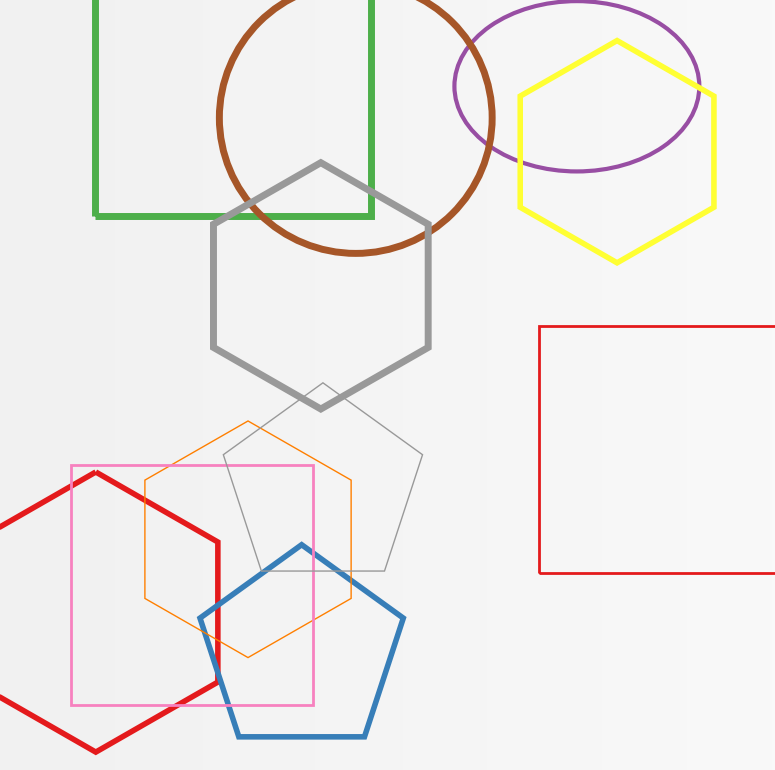[{"shape": "square", "thickness": 1, "radius": 0.8, "center": [0.856, 0.416]}, {"shape": "hexagon", "thickness": 2, "radius": 0.91, "center": [0.124, 0.205]}, {"shape": "pentagon", "thickness": 2, "radius": 0.69, "center": [0.389, 0.155]}, {"shape": "square", "thickness": 2.5, "radius": 0.89, "center": [0.301, 0.897]}, {"shape": "oval", "thickness": 1.5, "radius": 0.79, "center": [0.744, 0.888]}, {"shape": "hexagon", "thickness": 0.5, "radius": 0.77, "center": [0.32, 0.3]}, {"shape": "hexagon", "thickness": 2, "radius": 0.72, "center": [0.796, 0.803]}, {"shape": "circle", "thickness": 2.5, "radius": 0.88, "center": [0.459, 0.847]}, {"shape": "square", "thickness": 1, "radius": 0.78, "center": [0.247, 0.24]}, {"shape": "hexagon", "thickness": 2.5, "radius": 0.8, "center": [0.414, 0.629]}, {"shape": "pentagon", "thickness": 0.5, "radius": 0.68, "center": [0.417, 0.368]}]